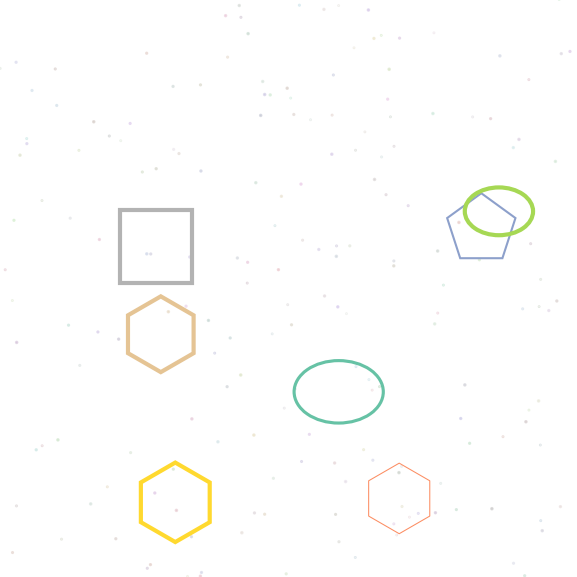[{"shape": "oval", "thickness": 1.5, "radius": 0.39, "center": [0.586, 0.321]}, {"shape": "hexagon", "thickness": 0.5, "radius": 0.31, "center": [0.691, 0.136]}, {"shape": "pentagon", "thickness": 1, "radius": 0.31, "center": [0.833, 0.602]}, {"shape": "oval", "thickness": 2, "radius": 0.3, "center": [0.864, 0.633]}, {"shape": "hexagon", "thickness": 2, "radius": 0.34, "center": [0.304, 0.129]}, {"shape": "hexagon", "thickness": 2, "radius": 0.33, "center": [0.278, 0.42]}, {"shape": "square", "thickness": 2, "radius": 0.31, "center": [0.27, 0.572]}]